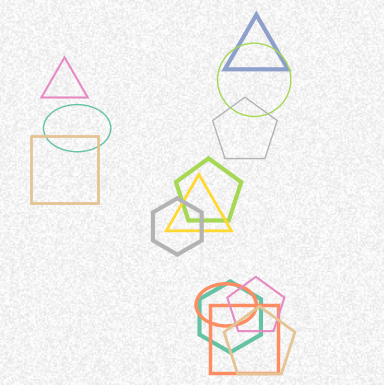[{"shape": "hexagon", "thickness": 3, "radius": 0.46, "center": [0.598, 0.177]}, {"shape": "oval", "thickness": 1, "radius": 0.44, "center": [0.2, 0.667]}, {"shape": "oval", "thickness": 2.5, "radius": 0.39, "center": [0.588, 0.208]}, {"shape": "square", "thickness": 2.5, "radius": 0.44, "center": [0.635, 0.121]}, {"shape": "triangle", "thickness": 3, "radius": 0.47, "center": [0.666, 0.867]}, {"shape": "pentagon", "thickness": 1.5, "radius": 0.39, "center": [0.665, 0.203]}, {"shape": "triangle", "thickness": 1.5, "radius": 0.35, "center": [0.168, 0.782]}, {"shape": "pentagon", "thickness": 3, "radius": 0.45, "center": [0.542, 0.5]}, {"shape": "circle", "thickness": 1, "radius": 0.48, "center": [0.66, 0.793]}, {"shape": "triangle", "thickness": 2, "radius": 0.49, "center": [0.517, 0.449]}, {"shape": "square", "thickness": 2, "radius": 0.43, "center": [0.167, 0.56]}, {"shape": "pentagon", "thickness": 2, "radius": 0.48, "center": [0.674, 0.107]}, {"shape": "pentagon", "thickness": 1, "radius": 0.44, "center": [0.636, 0.659]}, {"shape": "hexagon", "thickness": 3, "radius": 0.37, "center": [0.461, 0.412]}]